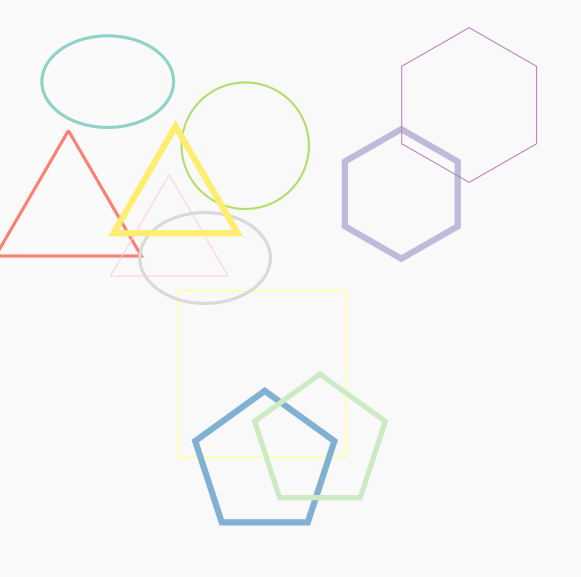[{"shape": "oval", "thickness": 1.5, "radius": 0.57, "center": [0.185, 0.858]}, {"shape": "square", "thickness": 1, "radius": 0.72, "center": [0.451, 0.351]}, {"shape": "hexagon", "thickness": 3, "radius": 0.56, "center": [0.69, 0.663]}, {"shape": "triangle", "thickness": 1.5, "radius": 0.72, "center": [0.118, 0.628]}, {"shape": "pentagon", "thickness": 3, "radius": 0.63, "center": [0.456, 0.196]}, {"shape": "circle", "thickness": 1, "radius": 0.55, "center": [0.422, 0.747]}, {"shape": "triangle", "thickness": 0.5, "radius": 0.59, "center": [0.291, 0.579]}, {"shape": "oval", "thickness": 1.5, "radius": 0.56, "center": [0.353, 0.552]}, {"shape": "hexagon", "thickness": 0.5, "radius": 0.67, "center": [0.807, 0.817]}, {"shape": "pentagon", "thickness": 2.5, "radius": 0.59, "center": [0.55, 0.233]}, {"shape": "triangle", "thickness": 3, "radius": 0.62, "center": [0.302, 0.657]}]